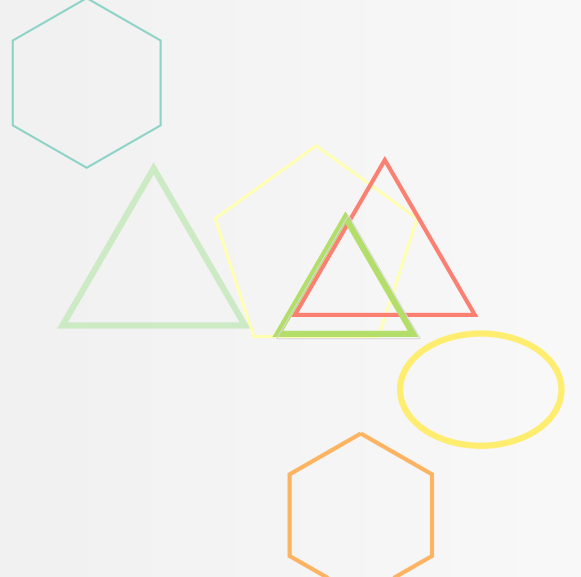[{"shape": "hexagon", "thickness": 1, "radius": 0.73, "center": [0.149, 0.856]}, {"shape": "pentagon", "thickness": 1.5, "radius": 0.91, "center": [0.544, 0.564]}, {"shape": "triangle", "thickness": 2, "radius": 0.89, "center": [0.662, 0.543]}, {"shape": "hexagon", "thickness": 2, "radius": 0.71, "center": [0.621, 0.107]}, {"shape": "triangle", "thickness": 3, "radius": 0.67, "center": [0.594, 0.488]}, {"shape": "triangle", "thickness": 0.5, "radius": 0.71, "center": [0.6, 0.484]}, {"shape": "triangle", "thickness": 3, "radius": 0.91, "center": [0.264, 0.526]}, {"shape": "oval", "thickness": 3, "radius": 0.69, "center": [0.827, 0.324]}]